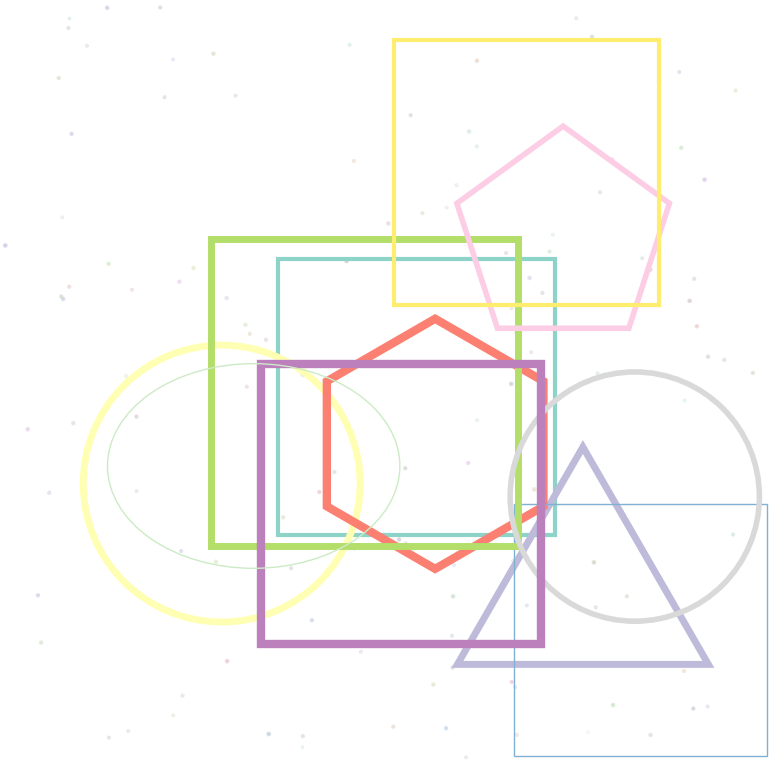[{"shape": "square", "thickness": 1.5, "radius": 0.9, "center": [0.541, 0.484]}, {"shape": "circle", "thickness": 2.5, "radius": 0.9, "center": [0.288, 0.372]}, {"shape": "triangle", "thickness": 2.5, "radius": 0.94, "center": [0.757, 0.231]}, {"shape": "hexagon", "thickness": 3, "radius": 0.81, "center": [0.565, 0.424]}, {"shape": "square", "thickness": 0.5, "radius": 0.82, "center": [0.832, 0.182]}, {"shape": "square", "thickness": 2.5, "radius": 1.0, "center": [0.474, 0.49]}, {"shape": "pentagon", "thickness": 2, "radius": 0.73, "center": [0.731, 0.691]}, {"shape": "circle", "thickness": 2, "radius": 0.81, "center": [0.824, 0.355]}, {"shape": "square", "thickness": 3, "radius": 0.91, "center": [0.521, 0.345]}, {"shape": "oval", "thickness": 0.5, "radius": 0.95, "center": [0.329, 0.395]}, {"shape": "square", "thickness": 1.5, "radius": 0.86, "center": [0.683, 0.776]}]